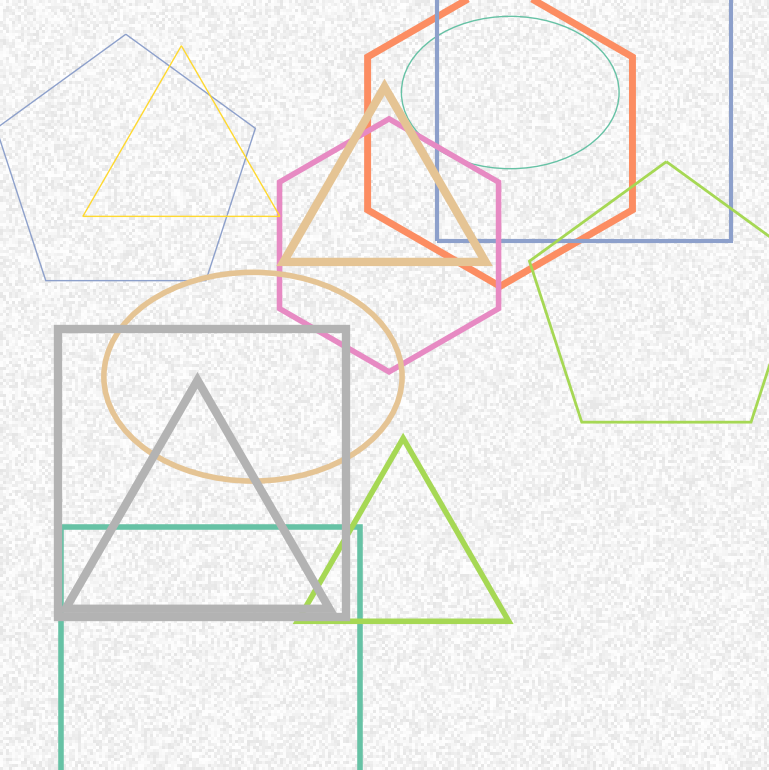[{"shape": "oval", "thickness": 0.5, "radius": 0.71, "center": [0.663, 0.88]}, {"shape": "square", "thickness": 2, "radius": 0.97, "center": [0.274, 0.121]}, {"shape": "hexagon", "thickness": 2.5, "radius": 0.99, "center": [0.649, 0.827]}, {"shape": "pentagon", "thickness": 0.5, "radius": 0.88, "center": [0.163, 0.779]}, {"shape": "square", "thickness": 1.5, "radius": 0.96, "center": [0.758, 0.878]}, {"shape": "hexagon", "thickness": 2, "radius": 0.82, "center": [0.505, 0.681]}, {"shape": "triangle", "thickness": 2, "radius": 0.79, "center": [0.524, 0.272]}, {"shape": "pentagon", "thickness": 1, "radius": 0.94, "center": [0.865, 0.603]}, {"shape": "triangle", "thickness": 0.5, "radius": 0.74, "center": [0.236, 0.793]}, {"shape": "triangle", "thickness": 3, "radius": 0.76, "center": [0.499, 0.736]}, {"shape": "oval", "thickness": 2, "radius": 0.97, "center": [0.329, 0.511]}, {"shape": "triangle", "thickness": 3, "radius": 0.99, "center": [0.257, 0.308]}, {"shape": "square", "thickness": 3, "radius": 0.93, "center": [0.262, 0.386]}]